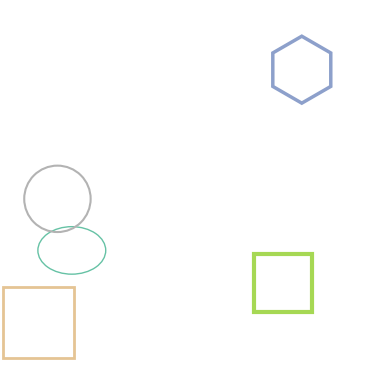[{"shape": "oval", "thickness": 1, "radius": 0.44, "center": [0.187, 0.35]}, {"shape": "hexagon", "thickness": 2.5, "radius": 0.43, "center": [0.784, 0.819]}, {"shape": "square", "thickness": 3, "radius": 0.38, "center": [0.734, 0.266]}, {"shape": "square", "thickness": 2, "radius": 0.46, "center": [0.1, 0.162]}, {"shape": "circle", "thickness": 1.5, "radius": 0.43, "center": [0.149, 0.484]}]